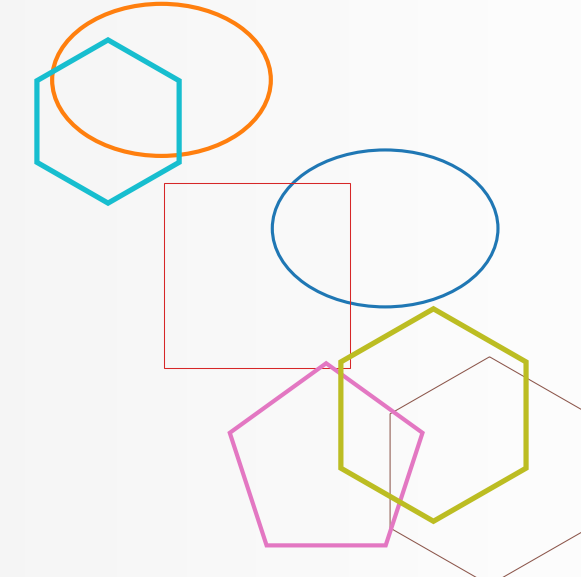[{"shape": "oval", "thickness": 1.5, "radius": 0.97, "center": [0.663, 0.604]}, {"shape": "oval", "thickness": 2, "radius": 0.94, "center": [0.278, 0.861]}, {"shape": "square", "thickness": 0.5, "radius": 0.8, "center": [0.441, 0.522]}, {"shape": "hexagon", "thickness": 0.5, "radius": 0.99, "center": [0.842, 0.184]}, {"shape": "pentagon", "thickness": 2, "radius": 0.87, "center": [0.561, 0.196]}, {"shape": "hexagon", "thickness": 2.5, "radius": 0.92, "center": [0.746, 0.28]}, {"shape": "hexagon", "thickness": 2.5, "radius": 0.71, "center": [0.186, 0.789]}]